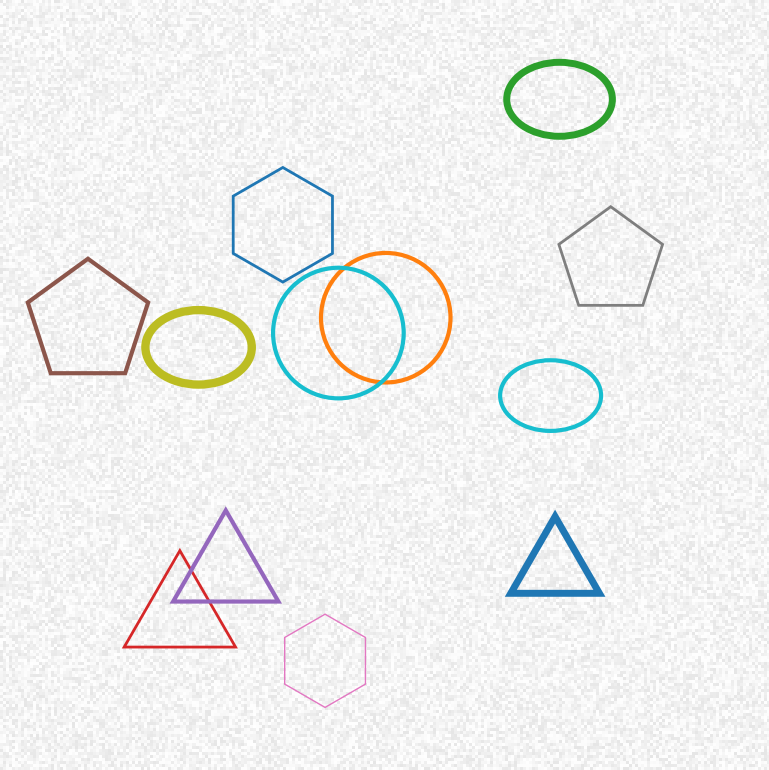[{"shape": "triangle", "thickness": 2.5, "radius": 0.33, "center": [0.721, 0.263]}, {"shape": "hexagon", "thickness": 1, "radius": 0.37, "center": [0.367, 0.708]}, {"shape": "circle", "thickness": 1.5, "radius": 0.42, "center": [0.501, 0.587]}, {"shape": "oval", "thickness": 2.5, "radius": 0.34, "center": [0.727, 0.871]}, {"shape": "triangle", "thickness": 1, "radius": 0.42, "center": [0.234, 0.201]}, {"shape": "triangle", "thickness": 1.5, "radius": 0.39, "center": [0.293, 0.258]}, {"shape": "pentagon", "thickness": 1.5, "radius": 0.41, "center": [0.114, 0.582]}, {"shape": "hexagon", "thickness": 0.5, "radius": 0.3, "center": [0.422, 0.142]}, {"shape": "pentagon", "thickness": 1, "radius": 0.35, "center": [0.793, 0.661]}, {"shape": "oval", "thickness": 3, "radius": 0.35, "center": [0.258, 0.549]}, {"shape": "circle", "thickness": 1.5, "radius": 0.42, "center": [0.439, 0.567]}, {"shape": "oval", "thickness": 1.5, "radius": 0.33, "center": [0.715, 0.486]}]